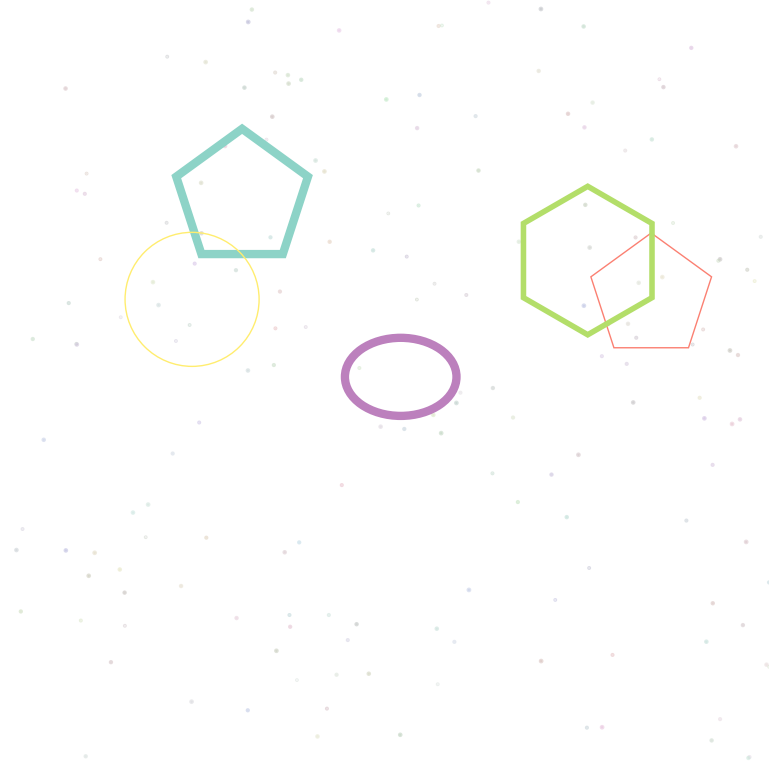[{"shape": "pentagon", "thickness": 3, "radius": 0.45, "center": [0.314, 0.743]}, {"shape": "pentagon", "thickness": 0.5, "radius": 0.41, "center": [0.846, 0.615]}, {"shape": "hexagon", "thickness": 2, "radius": 0.48, "center": [0.763, 0.662]}, {"shape": "oval", "thickness": 3, "radius": 0.36, "center": [0.52, 0.511]}, {"shape": "circle", "thickness": 0.5, "radius": 0.44, "center": [0.249, 0.611]}]